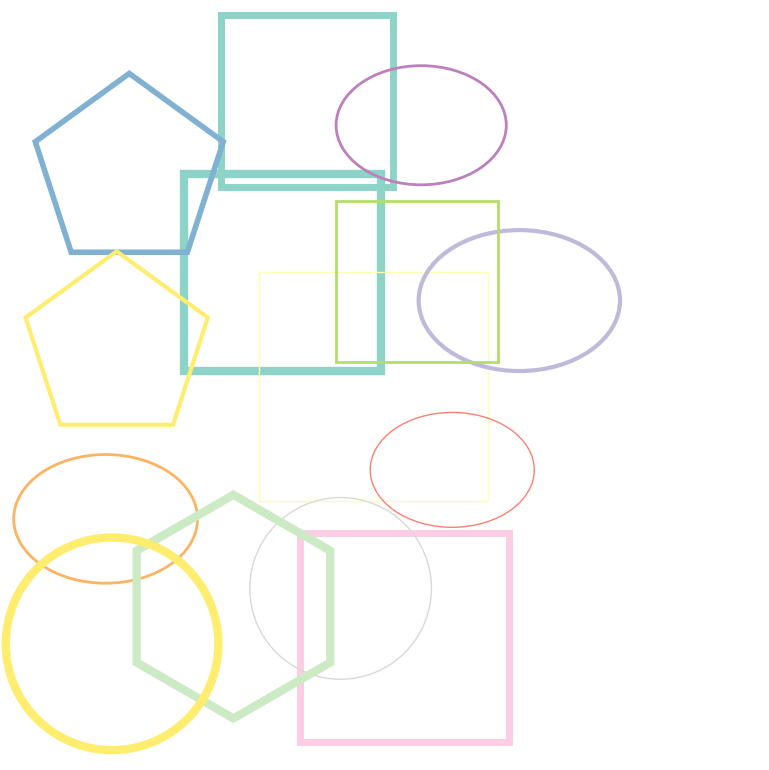[{"shape": "square", "thickness": 2.5, "radius": 0.56, "center": [0.399, 0.869]}, {"shape": "square", "thickness": 3, "radius": 0.64, "center": [0.367, 0.646]}, {"shape": "square", "thickness": 0.5, "radius": 0.74, "center": [0.485, 0.498]}, {"shape": "oval", "thickness": 1.5, "radius": 0.65, "center": [0.674, 0.61]}, {"shape": "oval", "thickness": 0.5, "radius": 0.53, "center": [0.587, 0.39]}, {"shape": "pentagon", "thickness": 2, "radius": 0.64, "center": [0.168, 0.776]}, {"shape": "oval", "thickness": 1, "radius": 0.6, "center": [0.137, 0.326]}, {"shape": "square", "thickness": 1, "radius": 0.52, "center": [0.542, 0.634]}, {"shape": "square", "thickness": 2.5, "radius": 0.68, "center": [0.525, 0.172]}, {"shape": "circle", "thickness": 0.5, "radius": 0.59, "center": [0.442, 0.236]}, {"shape": "oval", "thickness": 1, "radius": 0.55, "center": [0.547, 0.837]}, {"shape": "hexagon", "thickness": 3, "radius": 0.73, "center": [0.303, 0.212]}, {"shape": "pentagon", "thickness": 1.5, "radius": 0.62, "center": [0.152, 0.549]}, {"shape": "circle", "thickness": 3, "radius": 0.69, "center": [0.146, 0.164]}]